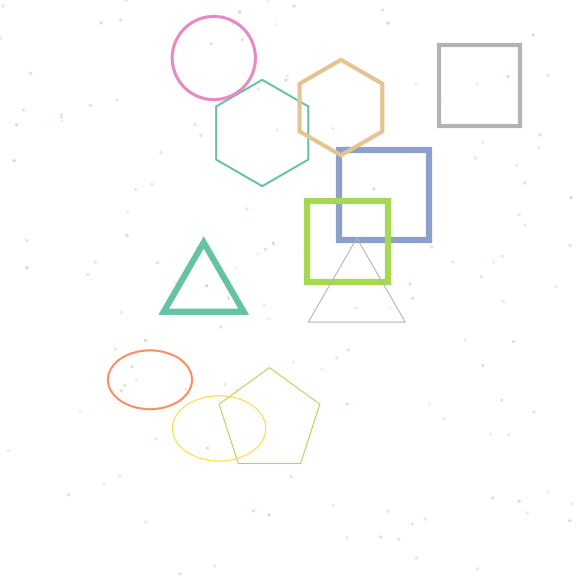[{"shape": "triangle", "thickness": 3, "radius": 0.4, "center": [0.353, 0.499]}, {"shape": "hexagon", "thickness": 1, "radius": 0.46, "center": [0.454, 0.769]}, {"shape": "oval", "thickness": 1, "radius": 0.36, "center": [0.26, 0.342]}, {"shape": "square", "thickness": 3, "radius": 0.39, "center": [0.666, 0.662]}, {"shape": "circle", "thickness": 1.5, "radius": 0.36, "center": [0.37, 0.899]}, {"shape": "pentagon", "thickness": 0.5, "radius": 0.46, "center": [0.467, 0.271]}, {"shape": "square", "thickness": 3, "radius": 0.35, "center": [0.602, 0.581]}, {"shape": "oval", "thickness": 0.5, "radius": 0.4, "center": [0.379, 0.257]}, {"shape": "hexagon", "thickness": 2, "radius": 0.41, "center": [0.59, 0.813]}, {"shape": "square", "thickness": 2, "radius": 0.35, "center": [0.831, 0.851]}, {"shape": "triangle", "thickness": 0.5, "radius": 0.48, "center": [0.618, 0.49]}]